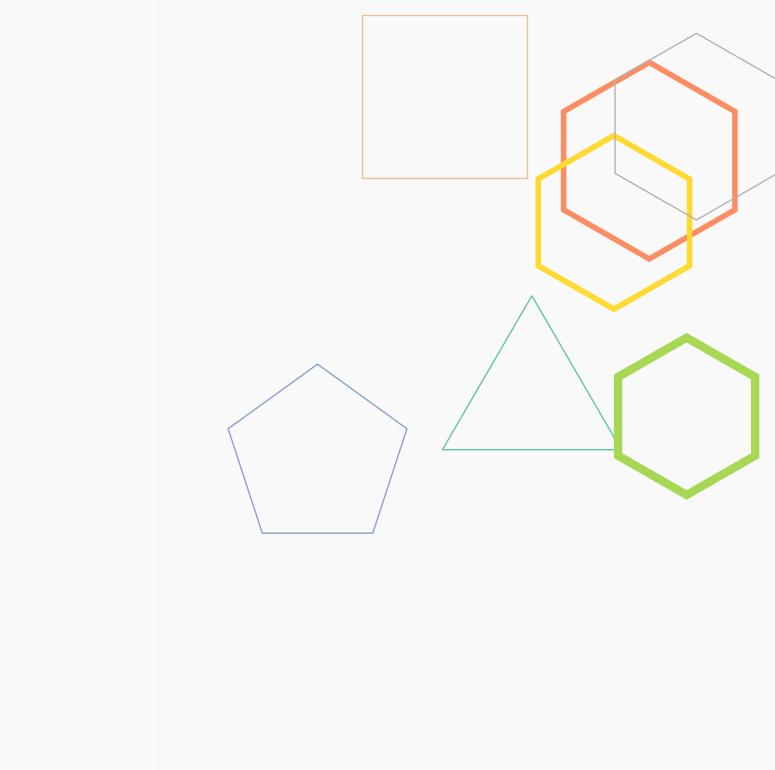[{"shape": "triangle", "thickness": 0.5, "radius": 0.67, "center": [0.686, 0.483]}, {"shape": "hexagon", "thickness": 2, "radius": 0.64, "center": [0.838, 0.791]}, {"shape": "pentagon", "thickness": 0.5, "radius": 0.61, "center": [0.41, 0.406]}, {"shape": "hexagon", "thickness": 3, "radius": 0.51, "center": [0.886, 0.459]}, {"shape": "hexagon", "thickness": 2, "radius": 0.56, "center": [0.792, 0.711]}, {"shape": "square", "thickness": 0.5, "radius": 0.53, "center": [0.574, 0.875]}, {"shape": "hexagon", "thickness": 0.5, "radius": 0.61, "center": [0.899, 0.836]}]